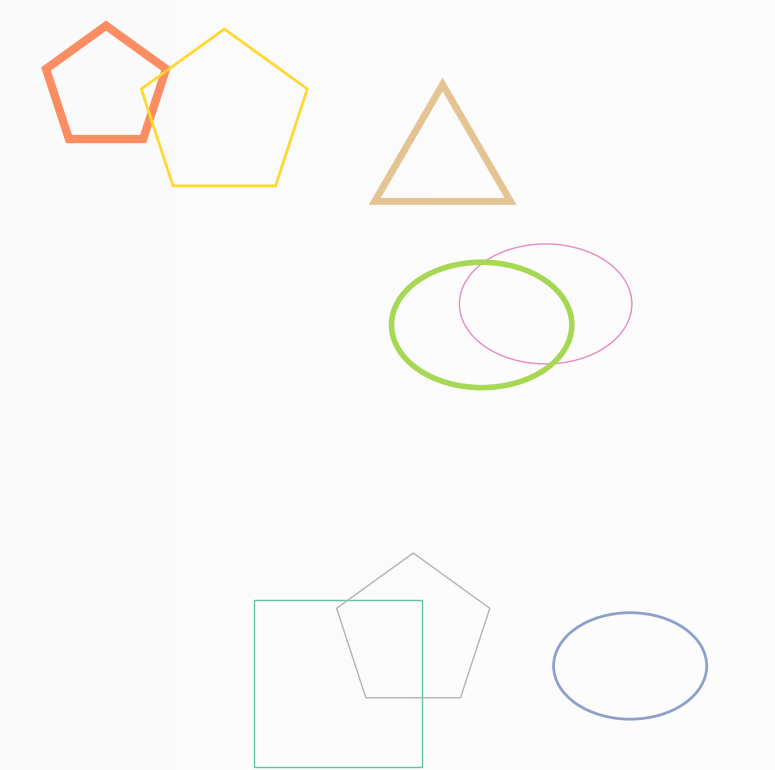[{"shape": "square", "thickness": 0.5, "radius": 0.54, "center": [0.436, 0.112]}, {"shape": "pentagon", "thickness": 3, "radius": 0.41, "center": [0.137, 0.885]}, {"shape": "oval", "thickness": 1, "radius": 0.49, "center": [0.813, 0.135]}, {"shape": "oval", "thickness": 0.5, "radius": 0.56, "center": [0.704, 0.605]}, {"shape": "oval", "thickness": 2, "radius": 0.58, "center": [0.622, 0.578]}, {"shape": "pentagon", "thickness": 1, "radius": 0.56, "center": [0.289, 0.85]}, {"shape": "triangle", "thickness": 2.5, "radius": 0.51, "center": [0.571, 0.789]}, {"shape": "pentagon", "thickness": 0.5, "radius": 0.52, "center": [0.533, 0.178]}]